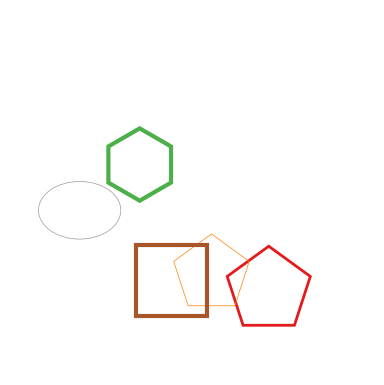[{"shape": "pentagon", "thickness": 2, "radius": 0.57, "center": [0.698, 0.247]}, {"shape": "hexagon", "thickness": 3, "radius": 0.47, "center": [0.363, 0.573]}, {"shape": "pentagon", "thickness": 0.5, "radius": 0.52, "center": [0.549, 0.289]}, {"shape": "square", "thickness": 3, "radius": 0.46, "center": [0.445, 0.271]}, {"shape": "oval", "thickness": 0.5, "radius": 0.53, "center": [0.207, 0.454]}]